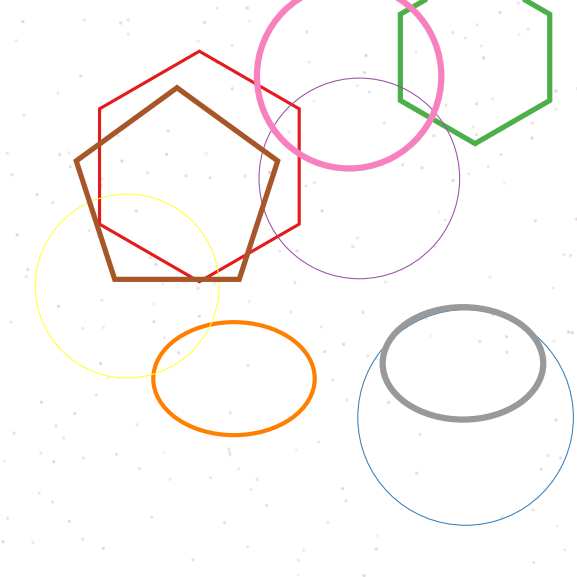[{"shape": "hexagon", "thickness": 1.5, "radius": 1.0, "center": [0.345, 0.711]}, {"shape": "circle", "thickness": 0.5, "radius": 0.93, "center": [0.806, 0.276]}, {"shape": "hexagon", "thickness": 2.5, "radius": 0.75, "center": [0.823, 0.9]}, {"shape": "circle", "thickness": 0.5, "radius": 0.87, "center": [0.622, 0.69]}, {"shape": "oval", "thickness": 2, "radius": 0.7, "center": [0.405, 0.343]}, {"shape": "circle", "thickness": 0.5, "radius": 0.8, "center": [0.22, 0.504]}, {"shape": "pentagon", "thickness": 2.5, "radius": 0.92, "center": [0.306, 0.664]}, {"shape": "circle", "thickness": 3, "radius": 0.8, "center": [0.605, 0.867]}, {"shape": "oval", "thickness": 3, "radius": 0.7, "center": [0.802, 0.37]}]